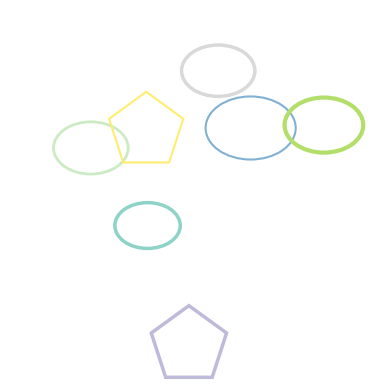[{"shape": "oval", "thickness": 2.5, "radius": 0.42, "center": [0.383, 0.414]}, {"shape": "pentagon", "thickness": 2.5, "radius": 0.51, "center": [0.491, 0.103]}, {"shape": "oval", "thickness": 1.5, "radius": 0.59, "center": [0.651, 0.668]}, {"shape": "oval", "thickness": 3, "radius": 0.51, "center": [0.841, 0.675]}, {"shape": "oval", "thickness": 2.5, "radius": 0.48, "center": [0.567, 0.816]}, {"shape": "oval", "thickness": 2, "radius": 0.48, "center": [0.236, 0.616]}, {"shape": "pentagon", "thickness": 1.5, "radius": 0.51, "center": [0.38, 0.66]}]